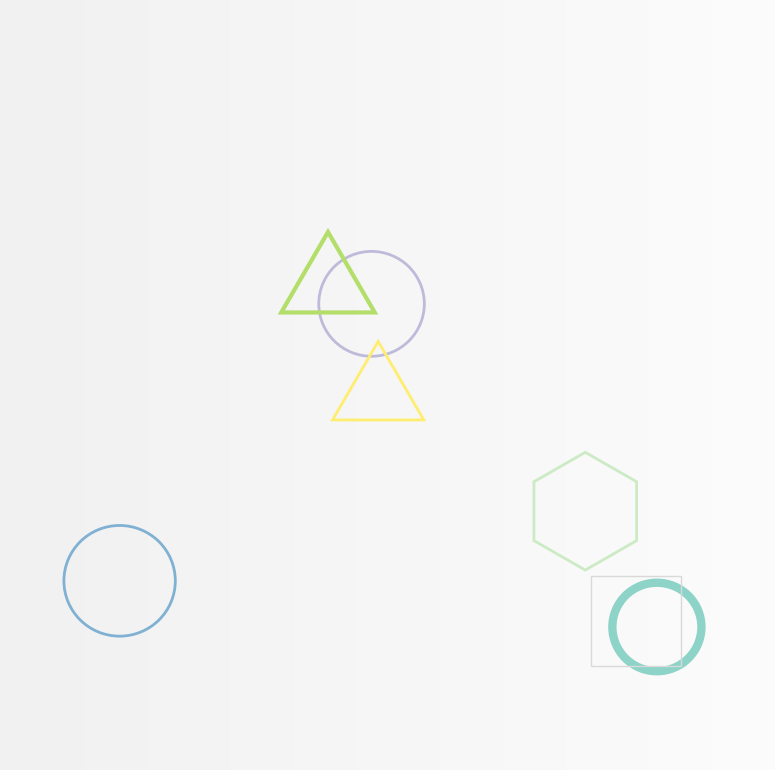[{"shape": "circle", "thickness": 3, "radius": 0.29, "center": [0.848, 0.186]}, {"shape": "circle", "thickness": 1, "radius": 0.34, "center": [0.479, 0.605]}, {"shape": "circle", "thickness": 1, "radius": 0.36, "center": [0.154, 0.246]}, {"shape": "triangle", "thickness": 1.5, "radius": 0.35, "center": [0.423, 0.629]}, {"shape": "square", "thickness": 0.5, "radius": 0.29, "center": [0.821, 0.193]}, {"shape": "hexagon", "thickness": 1, "radius": 0.38, "center": [0.755, 0.336]}, {"shape": "triangle", "thickness": 1, "radius": 0.34, "center": [0.488, 0.489]}]